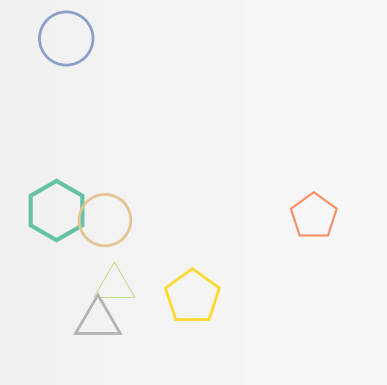[{"shape": "hexagon", "thickness": 3, "radius": 0.38, "center": [0.146, 0.453]}, {"shape": "pentagon", "thickness": 1.5, "radius": 0.31, "center": [0.81, 0.439]}, {"shape": "circle", "thickness": 2, "radius": 0.35, "center": [0.171, 0.9]}, {"shape": "triangle", "thickness": 0.5, "radius": 0.31, "center": [0.295, 0.258]}, {"shape": "pentagon", "thickness": 2, "radius": 0.37, "center": [0.496, 0.229]}, {"shape": "circle", "thickness": 2, "radius": 0.33, "center": [0.271, 0.428]}, {"shape": "triangle", "thickness": 2, "radius": 0.33, "center": [0.253, 0.167]}]